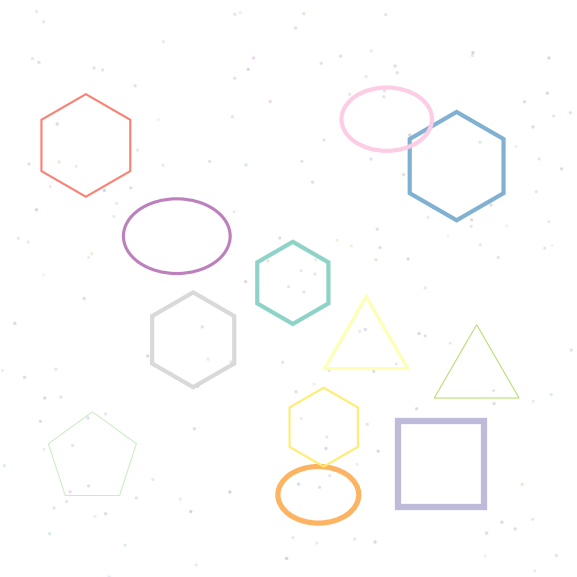[{"shape": "hexagon", "thickness": 2, "radius": 0.36, "center": [0.507, 0.509]}, {"shape": "triangle", "thickness": 1.5, "radius": 0.42, "center": [0.634, 0.402]}, {"shape": "square", "thickness": 3, "radius": 0.37, "center": [0.764, 0.195]}, {"shape": "hexagon", "thickness": 1, "radius": 0.44, "center": [0.149, 0.747]}, {"shape": "hexagon", "thickness": 2, "radius": 0.47, "center": [0.791, 0.711]}, {"shape": "oval", "thickness": 2.5, "radius": 0.35, "center": [0.551, 0.142]}, {"shape": "triangle", "thickness": 0.5, "radius": 0.42, "center": [0.825, 0.352]}, {"shape": "oval", "thickness": 2, "radius": 0.39, "center": [0.67, 0.793]}, {"shape": "hexagon", "thickness": 2, "radius": 0.41, "center": [0.335, 0.411]}, {"shape": "oval", "thickness": 1.5, "radius": 0.46, "center": [0.306, 0.59]}, {"shape": "pentagon", "thickness": 0.5, "radius": 0.4, "center": [0.16, 0.206]}, {"shape": "hexagon", "thickness": 1, "radius": 0.34, "center": [0.561, 0.259]}]